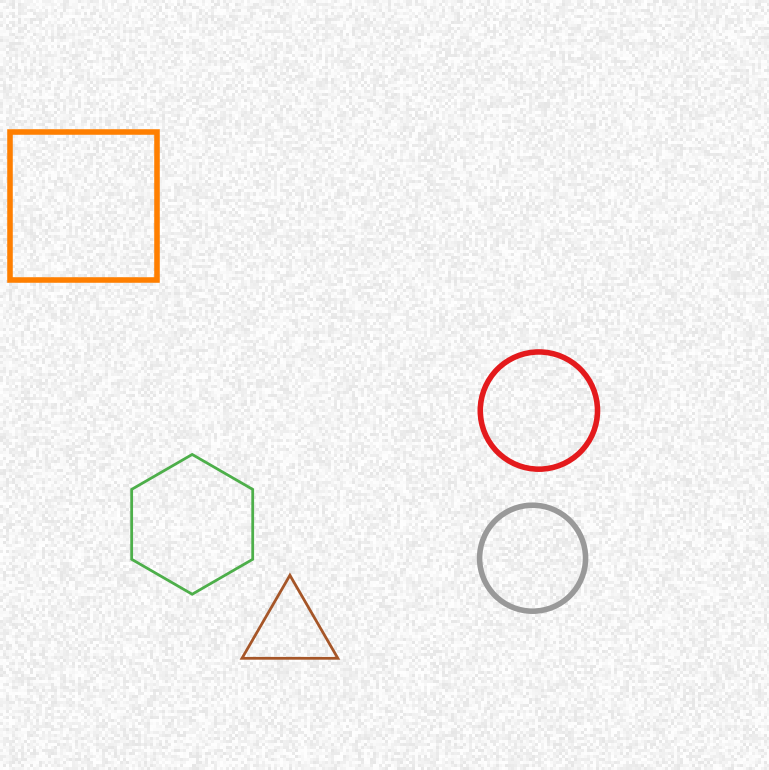[{"shape": "circle", "thickness": 2, "radius": 0.38, "center": [0.7, 0.467]}, {"shape": "hexagon", "thickness": 1, "radius": 0.45, "center": [0.25, 0.319]}, {"shape": "square", "thickness": 2, "radius": 0.48, "center": [0.108, 0.733]}, {"shape": "triangle", "thickness": 1, "radius": 0.36, "center": [0.377, 0.181]}, {"shape": "circle", "thickness": 2, "radius": 0.34, "center": [0.692, 0.275]}]